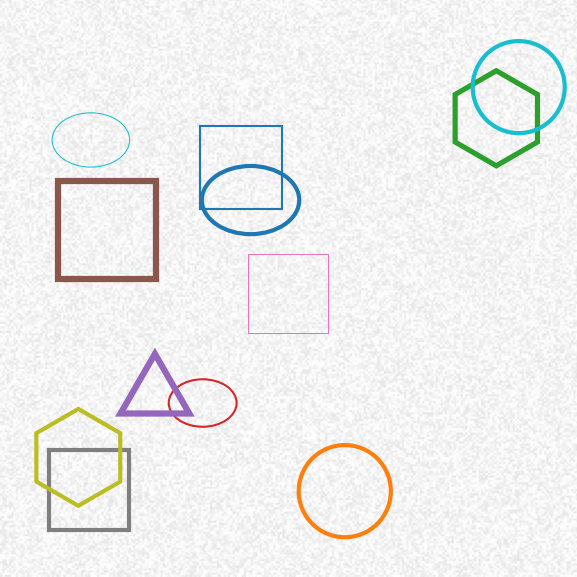[{"shape": "square", "thickness": 1, "radius": 0.36, "center": [0.417, 0.709]}, {"shape": "oval", "thickness": 2, "radius": 0.42, "center": [0.434, 0.653]}, {"shape": "circle", "thickness": 2, "radius": 0.4, "center": [0.597, 0.149]}, {"shape": "hexagon", "thickness": 2.5, "radius": 0.41, "center": [0.859, 0.794]}, {"shape": "oval", "thickness": 1, "radius": 0.29, "center": [0.351, 0.301]}, {"shape": "triangle", "thickness": 3, "radius": 0.34, "center": [0.268, 0.318]}, {"shape": "square", "thickness": 3, "radius": 0.42, "center": [0.186, 0.6]}, {"shape": "square", "thickness": 0.5, "radius": 0.34, "center": [0.499, 0.491]}, {"shape": "square", "thickness": 2, "radius": 0.35, "center": [0.154, 0.15]}, {"shape": "hexagon", "thickness": 2, "radius": 0.42, "center": [0.136, 0.207]}, {"shape": "circle", "thickness": 2, "radius": 0.4, "center": [0.898, 0.848]}, {"shape": "oval", "thickness": 0.5, "radius": 0.34, "center": [0.157, 0.757]}]